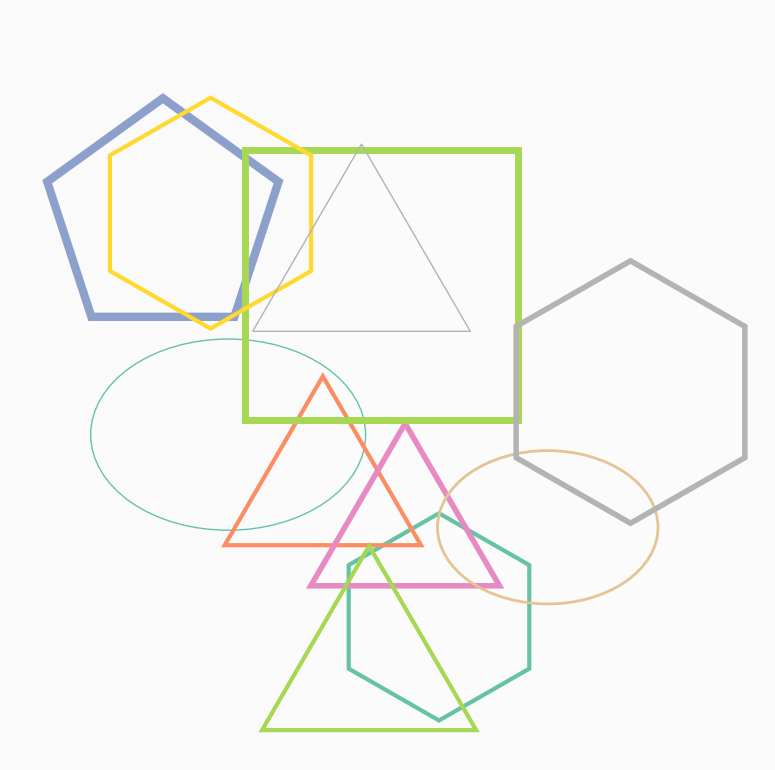[{"shape": "hexagon", "thickness": 1.5, "radius": 0.67, "center": [0.566, 0.199]}, {"shape": "oval", "thickness": 0.5, "radius": 0.89, "center": [0.294, 0.436]}, {"shape": "triangle", "thickness": 1.5, "radius": 0.73, "center": [0.417, 0.365]}, {"shape": "pentagon", "thickness": 3, "radius": 0.78, "center": [0.21, 0.716]}, {"shape": "triangle", "thickness": 2, "radius": 0.7, "center": [0.523, 0.31]}, {"shape": "square", "thickness": 2.5, "radius": 0.88, "center": [0.492, 0.63]}, {"shape": "triangle", "thickness": 1.5, "radius": 0.8, "center": [0.476, 0.132]}, {"shape": "hexagon", "thickness": 1.5, "radius": 0.75, "center": [0.272, 0.723]}, {"shape": "oval", "thickness": 1, "radius": 0.71, "center": [0.707, 0.315]}, {"shape": "hexagon", "thickness": 2, "radius": 0.85, "center": [0.814, 0.491]}, {"shape": "triangle", "thickness": 0.5, "radius": 0.81, "center": [0.466, 0.651]}]